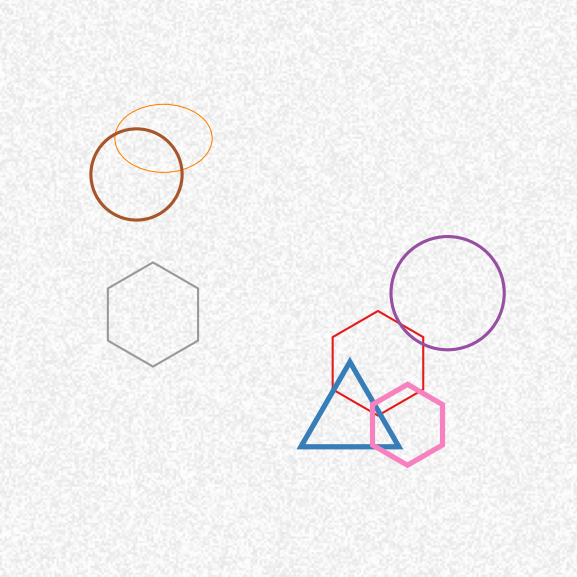[{"shape": "hexagon", "thickness": 1, "radius": 0.45, "center": [0.654, 0.37]}, {"shape": "triangle", "thickness": 2.5, "radius": 0.49, "center": [0.606, 0.275]}, {"shape": "circle", "thickness": 1.5, "radius": 0.49, "center": [0.775, 0.491]}, {"shape": "oval", "thickness": 0.5, "radius": 0.42, "center": [0.283, 0.76]}, {"shape": "circle", "thickness": 1.5, "radius": 0.39, "center": [0.236, 0.697]}, {"shape": "hexagon", "thickness": 2.5, "radius": 0.35, "center": [0.706, 0.264]}, {"shape": "hexagon", "thickness": 1, "radius": 0.45, "center": [0.265, 0.455]}]